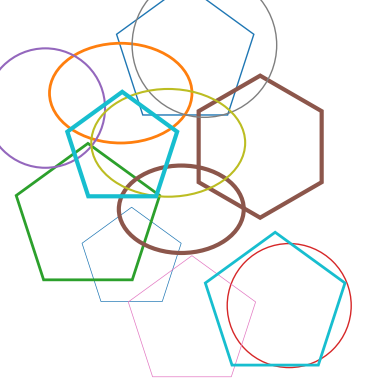[{"shape": "pentagon", "thickness": 1, "radius": 0.94, "center": [0.481, 0.853]}, {"shape": "pentagon", "thickness": 0.5, "radius": 0.68, "center": [0.342, 0.326]}, {"shape": "oval", "thickness": 2, "radius": 0.93, "center": [0.314, 0.758]}, {"shape": "pentagon", "thickness": 2, "radius": 0.98, "center": [0.228, 0.432]}, {"shape": "circle", "thickness": 1, "radius": 0.81, "center": [0.751, 0.206]}, {"shape": "circle", "thickness": 1.5, "radius": 0.78, "center": [0.118, 0.719]}, {"shape": "hexagon", "thickness": 3, "radius": 0.92, "center": [0.676, 0.619]}, {"shape": "oval", "thickness": 3, "radius": 0.81, "center": [0.471, 0.456]}, {"shape": "pentagon", "thickness": 0.5, "radius": 0.87, "center": [0.499, 0.162]}, {"shape": "circle", "thickness": 1, "radius": 0.94, "center": [0.531, 0.883]}, {"shape": "oval", "thickness": 1.5, "radius": 1.0, "center": [0.437, 0.629]}, {"shape": "pentagon", "thickness": 3, "radius": 0.75, "center": [0.317, 0.611]}, {"shape": "pentagon", "thickness": 2, "radius": 0.95, "center": [0.715, 0.206]}]